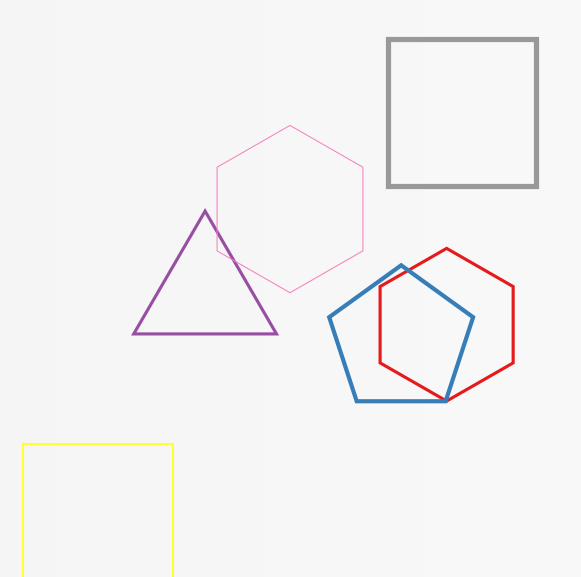[{"shape": "hexagon", "thickness": 1.5, "radius": 0.66, "center": [0.768, 0.437]}, {"shape": "pentagon", "thickness": 2, "radius": 0.65, "center": [0.69, 0.41]}, {"shape": "triangle", "thickness": 1.5, "radius": 0.71, "center": [0.353, 0.492]}, {"shape": "square", "thickness": 1, "radius": 0.65, "center": [0.169, 0.101]}, {"shape": "hexagon", "thickness": 0.5, "radius": 0.72, "center": [0.499, 0.637]}, {"shape": "square", "thickness": 2.5, "radius": 0.64, "center": [0.794, 0.804]}]